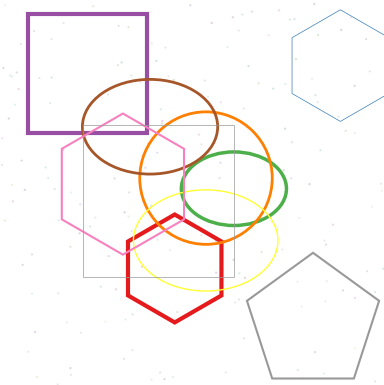[{"shape": "hexagon", "thickness": 3, "radius": 0.7, "center": [0.454, 0.303]}, {"shape": "hexagon", "thickness": 0.5, "radius": 0.72, "center": [0.884, 0.83]}, {"shape": "oval", "thickness": 2.5, "radius": 0.68, "center": [0.608, 0.51]}, {"shape": "square", "thickness": 3, "radius": 0.77, "center": [0.227, 0.809]}, {"shape": "circle", "thickness": 2, "radius": 0.86, "center": [0.535, 0.537]}, {"shape": "oval", "thickness": 1, "radius": 0.94, "center": [0.534, 0.375]}, {"shape": "oval", "thickness": 2, "radius": 0.88, "center": [0.39, 0.671]}, {"shape": "hexagon", "thickness": 1.5, "radius": 0.92, "center": [0.319, 0.522]}, {"shape": "pentagon", "thickness": 1.5, "radius": 0.9, "center": [0.813, 0.163]}, {"shape": "square", "thickness": 0.5, "radius": 0.98, "center": [0.412, 0.477]}]